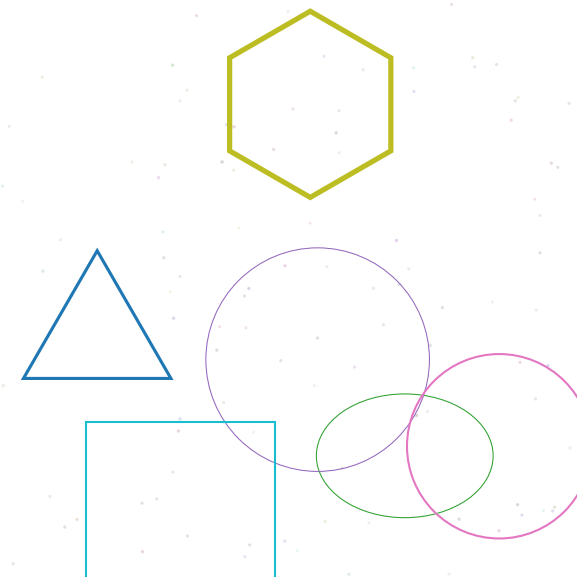[{"shape": "triangle", "thickness": 1.5, "radius": 0.74, "center": [0.168, 0.418]}, {"shape": "oval", "thickness": 0.5, "radius": 0.77, "center": [0.701, 0.21]}, {"shape": "circle", "thickness": 0.5, "radius": 0.97, "center": [0.55, 0.376]}, {"shape": "circle", "thickness": 1, "radius": 0.8, "center": [0.864, 0.226]}, {"shape": "hexagon", "thickness": 2.5, "radius": 0.81, "center": [0.537, 0.818]}, {"shape": "square", "thickness": 1, "radius": 0.82, "center": [0.313, 0.105]}]